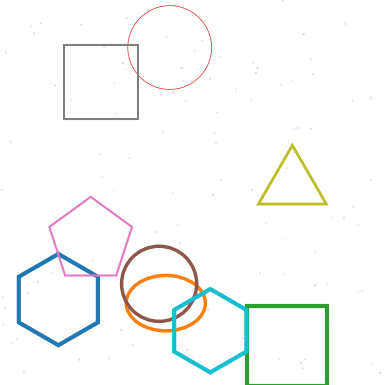[{"shape": "hexagon", "thickness": 3, "radius": 0.59, "center": [0.152, 0.222]}, {"shape": "oval", "thickness": 2.5, "radius": 0.51, "center": [0.431, 0.213]}, {"shape": "square", "thickness": 3, "radius": 0.52, "center": [0.745, 0.101]}, {"shape": "circle", "thickness": 0.5, "radius": 0.54, "center": [0.441, 0.877]}, {"shape": "circle", "thickness": 2.5, "radius": 0.49, "center": [0.413, 0.263]}, {"shape": "pentagon", "thickness": 1.5, "radius": 0.56, "center": [0.236, 0.376]}, {"shape": "square", "thickness": 1.5, "radius": 0.48, "center": [0.263, 0.787]}, {"shape": "triangle", "thickness": 2, "radius": 0.51, "center": [0.759, 0.521]}, {"shape": "hexagon", "thickness": 3, "radius": 0.54, "center": [0.546, 0.141]}]